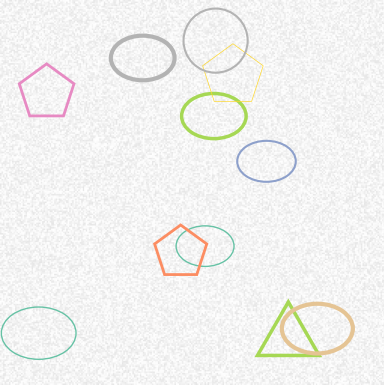[{"shape": "oval", "thickness": 1, "radius": 0.38, "center": [0.533, 0.361]}, {"shape": "oval", "thickness": 1, "radius": 0.48, "center": [0.101, 0.135]}, {"shape": "pentagon", "thickness": 2, "radius": 0.36, "center": [0.469, 0.344]}, {"shape": "oval", "thickness": 1.5, "radius": 0.38, "center": [0.692, 0.581]}, {"shape": "pentagon", "thickness": 2, "radius": 0.37, "center": [0.121, 0.759]}, {"shape": "oval", "thickness": 2.5, "radius": 0.42, "center": [0.555, 0.699]}, {"shape": "triangle", "thickness": 2.5, "radius": 0.46, "center": [0.749, 0.123]}, {"shape": "pentagon", "thickness": 0.5, "radius": 0.41, "center": [0.605, 0.804]}, {"shape": "oval", "thickness": 3, "radius": 0.46, "center": [0.824, 0.147]}, {"shape": "oval", "thickness": 3, "radius": 0.41, "center": [0.371, 0.849]}, {"shape": "circle", "thickness": 1.5, "radius": 0.42, "center": [0.56, 0.894]}]